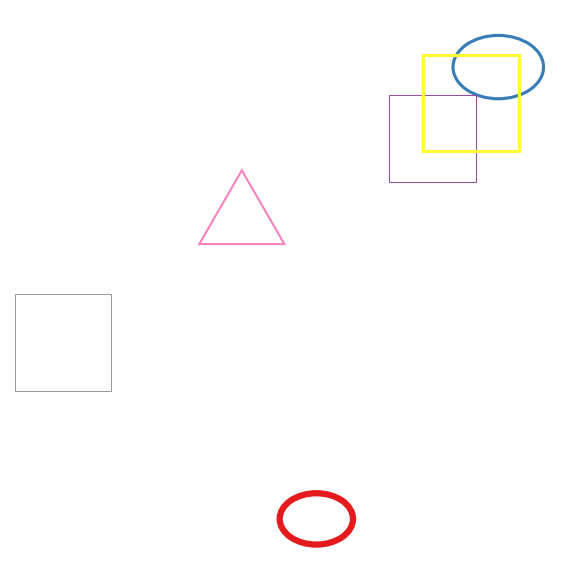[{"shape": "oval", "thickness": 3, "radius": 0.32, "center": [0.548, 0.101]}, {"shape": "oval", "thickness": 1.5, "radius": 0.39, "center": [0.863, 0.883]}, {"shape": "square", "thickness": 0.5, "radius": 0.37, "center": [0.749, 0.76]}, {"shape": "square", "thickness": 1.5, "radius": 0.42, "center": [0.816, 0.821]}, {"shape": "triangle", "thickness": 1, "radius": 0.43, "center": [0.419, 0.619]}, {"shape": "square", "thickness": 0.5, "radius": 0.42, "center": [0.109, 0.406]}]